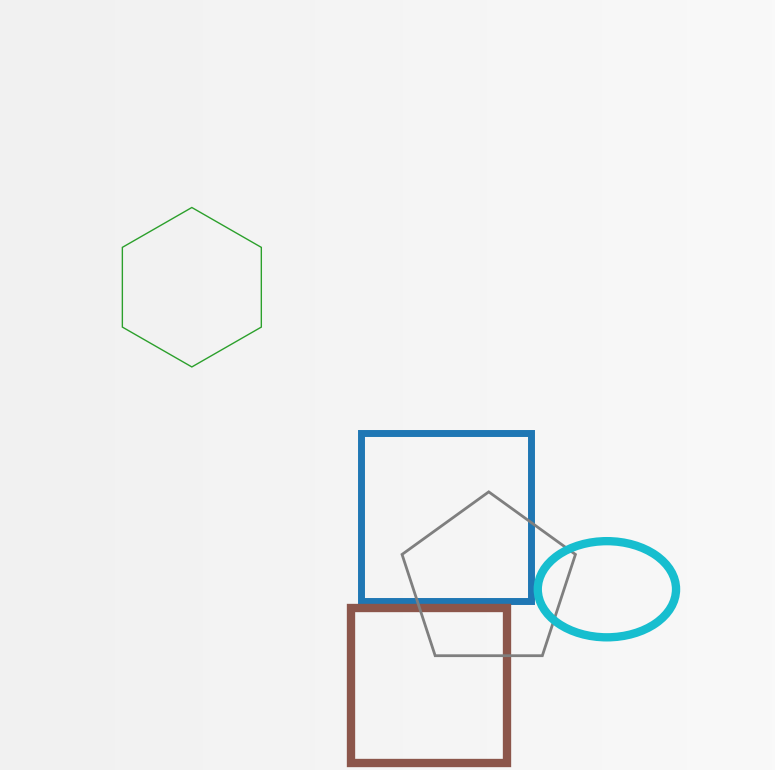[{"shape": "square", "thickness": 2.5, "radius": 0.55, "center": [0.575, 0.328]}, {"shape": "hexagon", "thickness": 0.5, "radius": 0.52, "center": [0.248, 0.627]}, {"shape": "square", "thickness": 3, "radius": 0.5, "center": [0.554, 0.11]}, {"shape": "pentagon", "thickness": 1, "radius": 0.59, "center": [0.631, 0.244]}, {"shape": "oval", "thickness": 3, "radius": 0.45, "center": [0.783, 0.235]}]